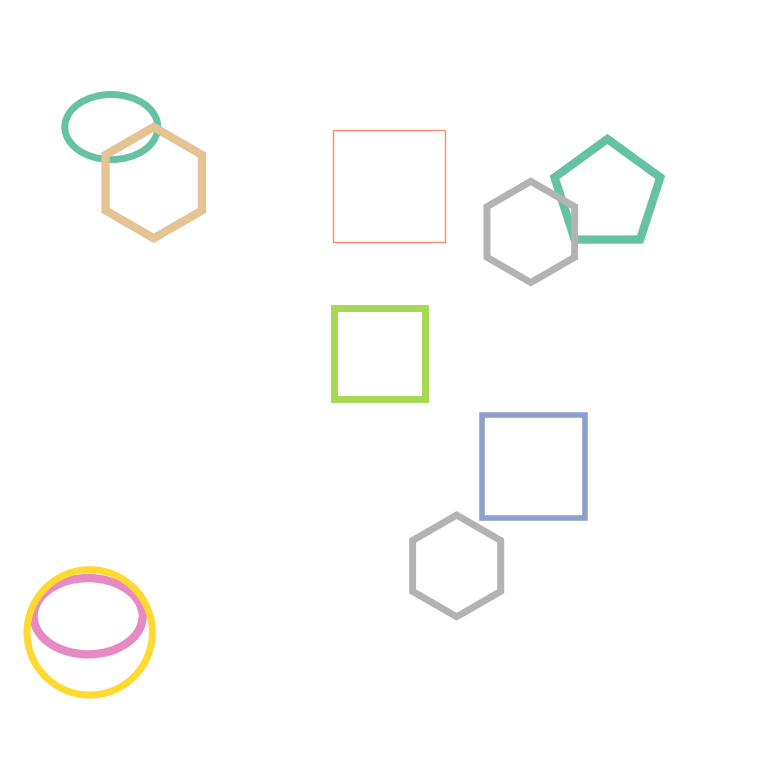[{"shape": "oval", "thickness": 2.5, "radius": 0.3, "center": [0.145, 0.835]}, {"shape": "pentagon", "thickness": 3, "radius": 0.36, "center": [0.789, 0.747]}, {"shape": "square", "thickness": 0.5, "radius": 0.36, "center": [0.505, 0.758]}, {"shape": "square", "thickness": 2, "radius": 0.34, "center": [0.693, 0.394]}, {"shape": "oval", "thickness": 3, "radius": 0.35, "center": [0.115, 0.2]}, {"shape": "square", "thickness": 2.5, "radius": 0.3, "center": [0.493, 0.541]}, {"shape": "circle", "thickness": 2.5, "radius": 0.41, "center": [0.116, 0.179]}, {"shape": "hexagon", "thickness": 3, "radius": 0.36, "center": [0.2, 0.763]}, {"shape": "hexagon", "thickness": 2.5, "radius": 0.33, "center": [0.593, 0.265]}, {"shape": "hexagon", "thickness": 2.5, "radius": 0.33, "center": [0.689, 0.699]}]